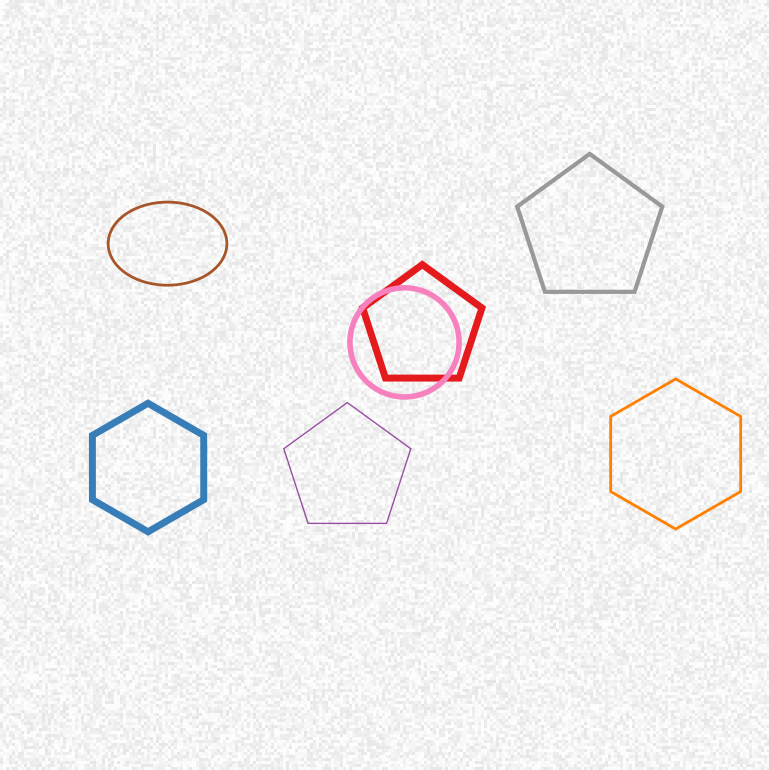[{"shape": "pentagon", "thickness": 2.5, "radius": 0.41, "center": [0.548, 0.575]}, {"shape": "hexagon", "thickness": 2.5, "radius": 0.42, "center": [0.192, 0.393]}, {"shape": "pentagon", "thickness": 0.5, "radius": 0.43, "center": [0.451, 0.39]}, {"shape": "hexagon", "thickness": 1, "radius": 0.49, "center": [0.878, 0.41]}, {"shape": "oval", "thickness": 1, "radius": 0.39, "center": [0.218, 0.684]}, {"shape": "circle", "thickness": 2, "radius": 0.35, "center": [0.525, 0.555]}, {"shape": "pentagon", "thickness": 1.5, "radius": 0.5, "center": [0.766, 0.701]}]